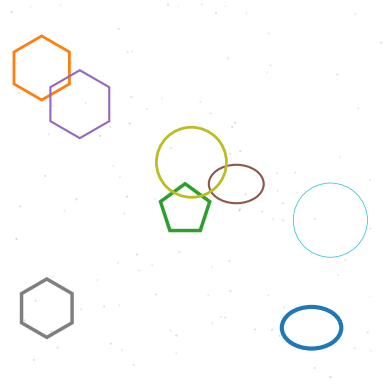[{"shape": "oval", "thickness": 3, "radius": 0.39, "center": [0.809, 0.149]}, {"shape": "hexagon", "thickness": 2, "radius": 0.42, "center": [0.108, 0.823]}, {"shape": "pentagon", "thickness": 2.5, "radius": 0.34, "center": [0.481, 0.456]}, {"shape": "hexagon", "thickness": 1.5, "radius": 0.44, "center": [0.207, 0.729]}, {"shape": "oval", "thickness": 1.5, "radius": 0.36, "center": [0.614, 0.522]}, {"shape": "hexagon", "thickness": 2.5, "radius": 0.38, "center": [0.122, 0.2]}, {"shape": "circle", "thickness": 2, "radius": 0.45, "center": [0.497, 0.579]}, {"shape": "circle", "thickness": 0.5, "radius": 0.48, "center": [0.858, 0.428]}]